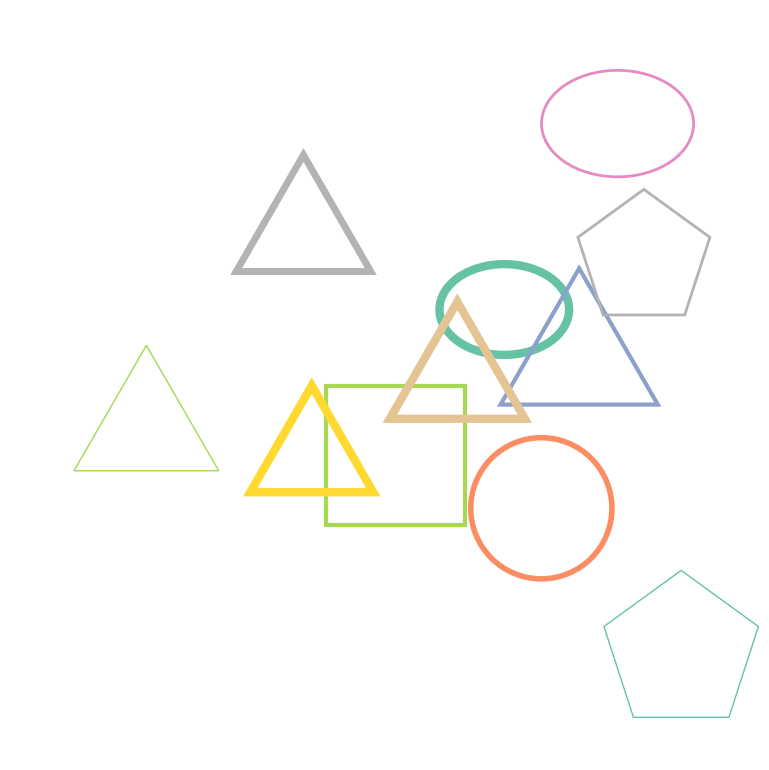[{"shape": "pentagon", "thickness": 0.5, "radius": 0.53, "center": [0.885, 0.154]}, {"shape": "oval", "thickness": 3, "radius": 0.42, "center": [0.655, 0.598]}, {"shape": "circle", "thickness": 2, "radius": 0.46, "center": [0.703, 0.34]}, {"shape": "triangle", "thickness": 1.5, "radius": 0.59, "center": [0.752, 0.534]}, {"shape": "oval", "thickness": 1, "radius": 0.49, "center": [0.802, 0.839]}, {"shape": "triangle", "thickness": 0.5, "radius": 0.54, "center": [0.19, 0.443]}, {"shape": "square", "thickness": 1.5, "radius": 0.45, "center": [0.514, 0.409]}, {"shape": "triangle", "thickness": 3, "radius": 0.46, "center": [0.405, 0.407]}, {"shape": "triangle", "thickness": 3, "radius": 0.51, "center": [0.594, 0.507]}, {"shape": "triangle", "thickness": 2.5, "radius": 0.5, "center": [0.394, 0.698]}, {"shape": "pentagon", "thickness": 1, "radius": 0.45, "center": [0.836, 0.664]}]